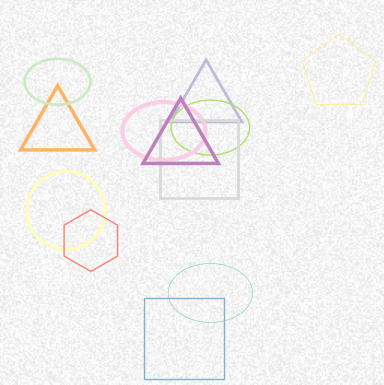[{"shape": "oval", "thickness": 0.5, "radius": 0.55, "center": [0.547, 0.239]}, {"shape": "circle", "thickness": 2, "radius": 0.51, "center": [0.171, 0.453]}, {"shape": "triangle", "thickness": 2, "radius": 0.54, "center": [0.535, 0.737]}, {"shape": "hexagon", "thickness": 1, "radius": 0.4, "center": [0.236, 0.375]}, {"shape": "square", "thickness": 1, "radius": 0.52, "center": [0.478, 0.121]}, {"shape": "triangle", "thickness": 2.5, "radius": 0.56, "center": [0.15, 0.666]}, {"shape": "oval", "thickness": 1, "radius": 0.51, "center": [0.546, 0.669]}, {"shape": "oval", "thickness": 3, "radius": 0.54, "center": [0.426, 0.659]}, {"shape": "square", "thickness": 2, "radius": 0.51, "center": [0.517, 0.586]}, {"shape": "triangle", "thickness": 2.5, "radius": 0.57, "center": [0.469, 0.632]}, {"shape": "oval", "thickness": 2, "radius": 0.43, "center": [0.149, 0.788]}, {"shape": "pentagon", "thickness": 0.5, "radius": 0.5, "center": [0.88, 0.81]}]